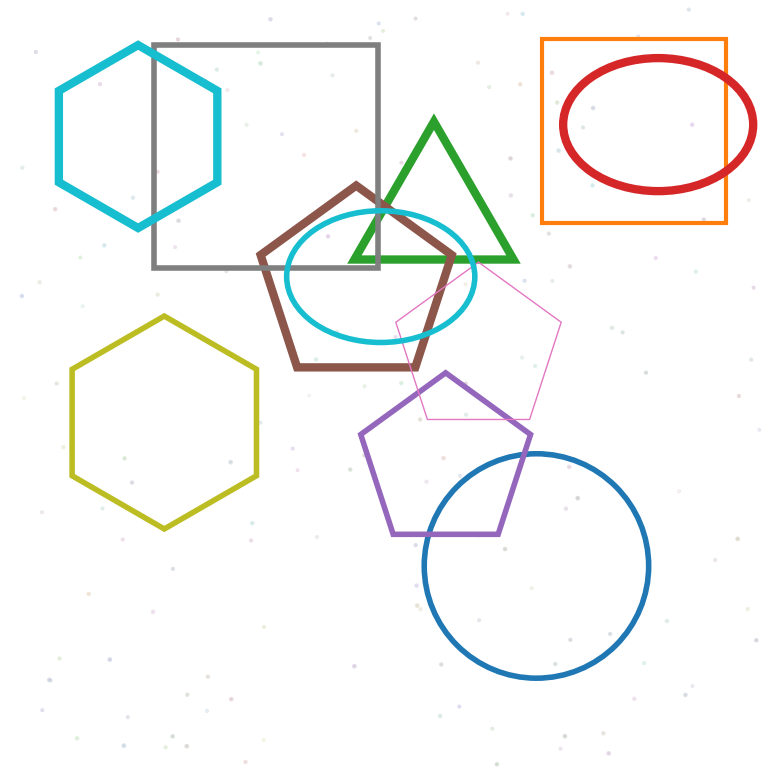[{"shape": "circle", "thickness": 2, "radius": 0.73, "center": [0.697, 0.265]}, {"shape": "square", "thickness": 1.5, "radius": 0.6, "center": [0.824, 0.83]}, {"shape": "triangle", "thickness": 3, "radius": 0.6, "center": [0.564, 0.723]}, {"shape": "oval", "thickness": 3, "radius": 0.62, "center": [0.855, 0.838]}, {"shape": "pentagon", "thickness": 2, "radius": 0.58, "center": [0.579, 0.4]}, {"shape": "pentagon", "thickness": 3, "radius": 0.65, "center": [0.463, 0.628]}, {"shape": "pentagon", "thickness": 0.5, "radius": 0.56, "center": [0.621, 0.547]}, {"shape": "square", "thickness": 2, "radius": 0.73, "center": [0.345, 0.796]}, {"shape": "hexagon", "thickness": 2, "radius": 0.69, "center": [0.213, 0.451]}, {"shape": "oval", "thickness": 2, "radius": 0.61, "center": [0.494, 0.641]}, {"shape": "hexagon", "thickness": 3, "radius": 0.59, "center": [0.179, 0.823]}]